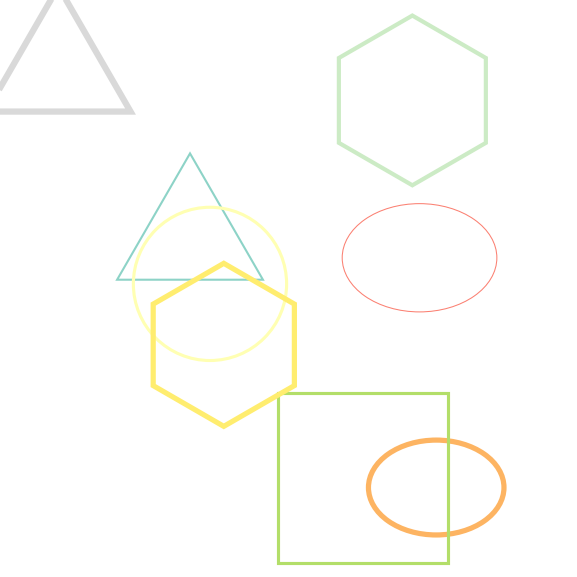[{"shape": "triangle", "thickness": 1, "radius": 0.73, "center": [0.329, 0.588]}, {"shape": "circle", "thickness": 1.5, "radius": 0.66, "center": [0.364, 0.508]}, {"shape": "oval", "thickness": 0.5, "radius": 0.67, "center": [0.726, 0.553]}, {"shape": "oval", "thickness": 2.5, "radius": 0.59, "center": [0.755, 0.155]}, {"shape": "square", "thickness": 1.5, "radius": 0.74, "center": [0.628, 0.172]}, {"shape": "triangle", "thickness": 3, "radius": 0.72, "center": [0.101, 0.878]}, {"shape": "hexagon", "thickness": 2, "radius": 0.73, "center": [0.714, 0.825]}, {"shape": "hexagon", "thickness": 2.5, "radius": 0.71, "center": [0.388, 0.402]}]